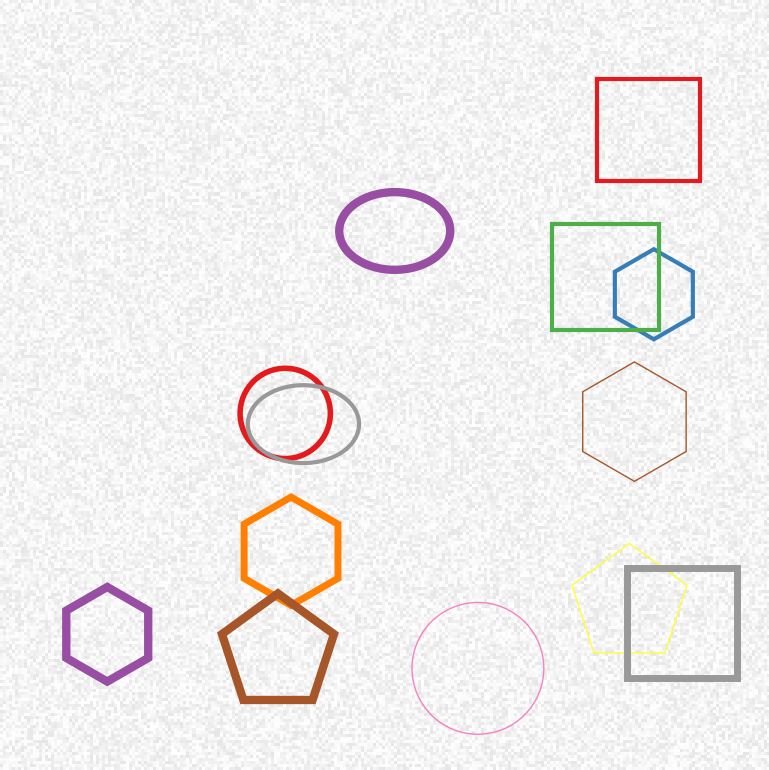[{"shape": "circle", "thickness": 2, "radius": 0.29, "center": [0.37, 0.463]}, {"shape": "square", "thickness": 1.5, "radius": 0.33, "center": [0.842, 0.831]}, {"shape": "hexagon", "thickness": 1.5, "radius": 0.29, "center": [0.849, 0.618]}, {"shape": "square", "thickness": 1.5, "radius": 0.35, "center": [0.786, 0.64]}, {"shape": "oval", "thickness": 3, "radius": 0.36, "center": [0.513, 0.7]}, {"shape": "hexagon", "thickness": 3, "radius": 0.31, "center": [0.139, 0.176]}, {"shape": "hexagon", "thickness": 2.5, "radius": 0.35, "center": [0.378, 0.284]}, {"shape": "pentagon", "thickness": 0.5, "radius": 0.39, "center": [0.818, 0.216]}, {"shape": "hexagon", "thickness": 0.5, "radius": 0.39, "center": [0.824, 0.452]}, {"shape": "pentagon", "thickness": 3, "radius": 0.38, "center": [0.361, 0.153]}, {"shape": "circle", "thickness": 0.5, "radius": 0.43, "center": [0.621, 0.132]}, {"shape": "oval", "thickness": 1.5, "radius": 0.36, "center": [0.394, 0.449]}, {"shape": "square", "thickness": 2.5, "radius": 0.36, "center": [0.885, 0.19]}]